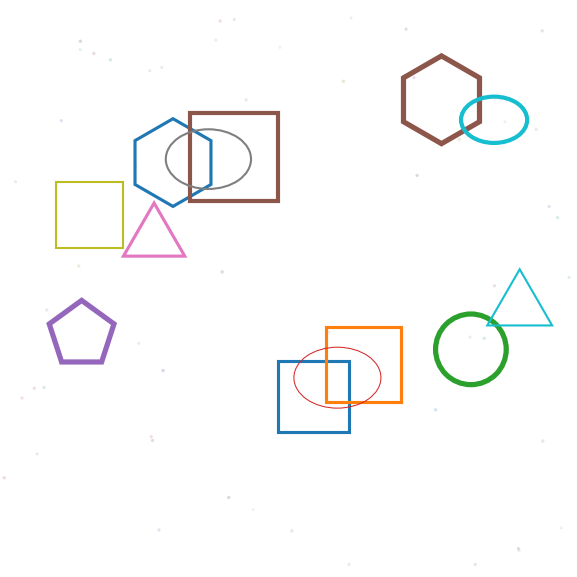[{"shape": "square", "thickness": 1.5, "radius": 0.31, "center": [0.542, 0.313]}, {"shape": "hexagon", "thickness": 1.5, "radius": 0.38, "center": [0.3, 0.718]}, {"shape": "square", "thickness": 1.5, "radius": 0.33, "center": [0.629, 0.367]}, {"shape": "circle", "thickness": 2.5, "radius": 0.31, "center": [0.815, 0.394]}, {"shape": "oval", "thickness": 0.5, "radius": 0.38, "center": [0.584, 0.345]}, {"shape": "pentagon", "thickness": 2.5, "radius": 0.29, "center": [0.141, 0.42]}, {"shape": "hexagon", "thickness": 2.5, "radius": 0.38, "center": [0.764, 0.826]}, {"shape": "square", "thickness": 2, "radius": 0.38, "center": [0.406, 0.727]}, {"shape": "triangle", "thickness": 1.5, "radius": 0.31, "center": [0.267, 0.586]}, {"shape": "oval", "thickness": 1, "radius": 0.37, "center": [0.361, 0.724]}, {"shape": "square", "thickness": 1, "radius": 0.29, "center": [0.155, 0.627]}, {"shape": "triangle", "thickness": 1, "radius": 0.32, "center": [0.9, 0.468]}, {"shape": "oval", "thickness": 2, "radius": 0.29, "center": [0.856, 0.792]}]